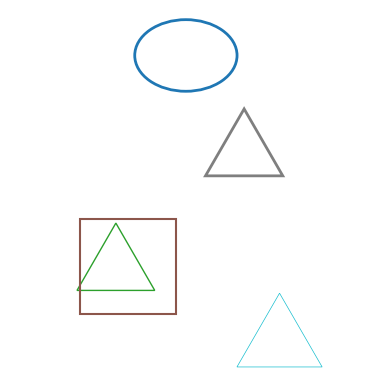[{"shape": "oval", "thickness": 2, "radius": 0.66, "center": [0.483, 0.856]}, {"shape": "triangle", "thickness": 1, "radius": 0.58, "center": [0.301, 0.304]}, {"shape": "square", "thickness": 1.5, "radius": 0.62, "center": [0.331, 0.308]}, {"shape": "triangle", "thickness": 2, "radius": 0.58, "center": [0.634, 0.601]}, {"shape": "triangle", "thickness": 0.5, "radius": 0.64, "center": [0.726, 0.111]}]